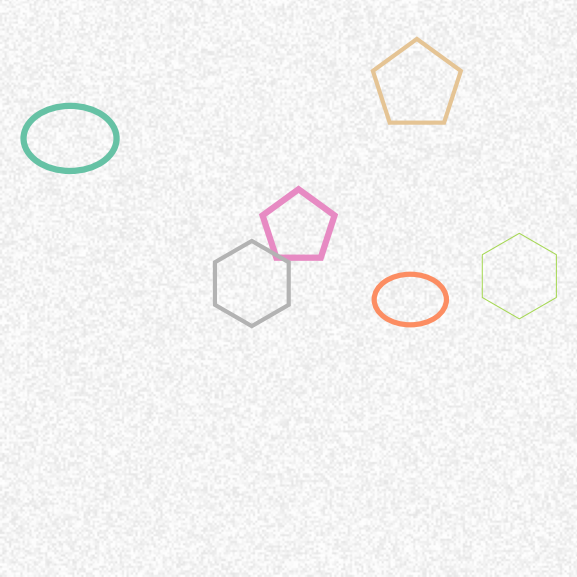[{"shape": "oval", "thickness": 3, "radius": 0.4, "center": [0.121, 0.759]}, {"shape": "oval", "thickness": 2.5, "radius": 0.31, "center": [0.71, 0.48]}, {"shape": "pentagon", "thickness": 3, "radius": 0.33, "center": [0.517, 0.606]}, {"shape": "hexagon", "thickness": 0.5, "radius": 0.37, "center": [0.899, 0.521]}, {"shape": "pentagon", "thickness": 2, "radius": 0.4, "center": [0.722, 0.852]}, {"shape": "hexagon", "thickness": 2, "radius": 0.37, "center": [0.436, 0.508]}]